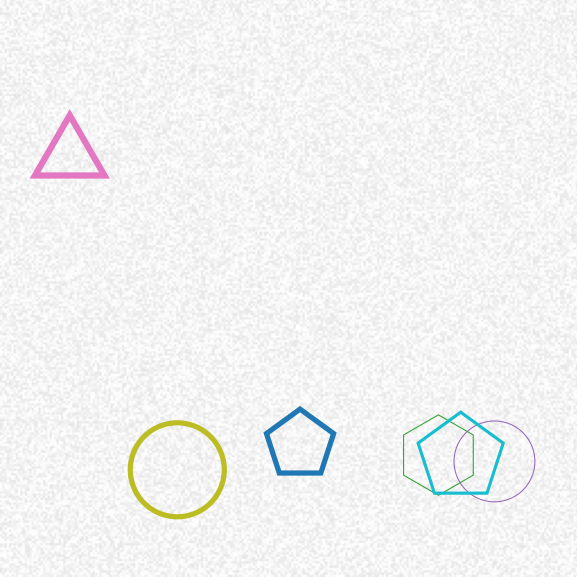[{"shape": "pentagon", "thickness": 2.5, "radius": 0.31, "center": [0.52, 0.23]}, {"shape": "hexagon", "thickness": 0.5, "radius": 0.35, "center": [0.759, 0.211]}, {"shape": "circle", "thickness": 0.5, "radius": 0.35, "center": [0.856, 0.2]}, {"shape": "triangle", "thickness": 3, "radius": 0.35, "center": [0.121, 0.73]}, {"shape": "circle", "thickness": 2.5, "radius": 0.41, "center": [0.307, 0.186]}, {"shape": "pentagon", "thickness": 1.5, "radius": 0.39, "center": [0.798, 0.208]}]